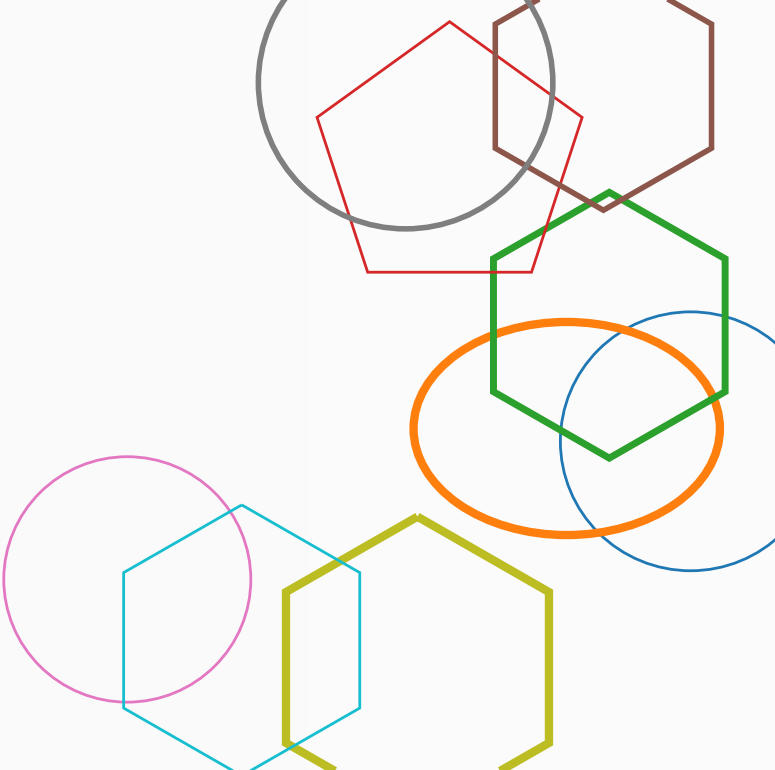[{"shape": "circle", "thickness": 1, "radius": 0.84, "center": [0.891, 0.427]}, {"shape": "oval", "thickness": 3, "radius": 0.99, "center": [0.731, 0.443]}, {"shape": "hexagon", "thickness": 2.5, "radius": 0.86, "center": [0.786, 0.578]}, {"shape": "pentagon", "thickness": 1, "radius": 0.9, "center": [0.58, 0.792]}, {"shape": "hexagon", "thickness": 2, "radius": 0.81, "center": [0.779, 0.888]}, {"shape": "circle", "thickness": 1, "radius": 0.8, "center": [0.164, 0.247]}, {"shape": "circle", "thickness": 2, "radius": 0.95, "center": [0.523, 0.893]}, {"shape": "hexagon", "thickness": 3, "radius": 0.98, "center": [0.539, 0.133]}, {"shape": "hexagon", "thickness": 1, "radius": 0.88, "center": [0.312, 0.168]}]